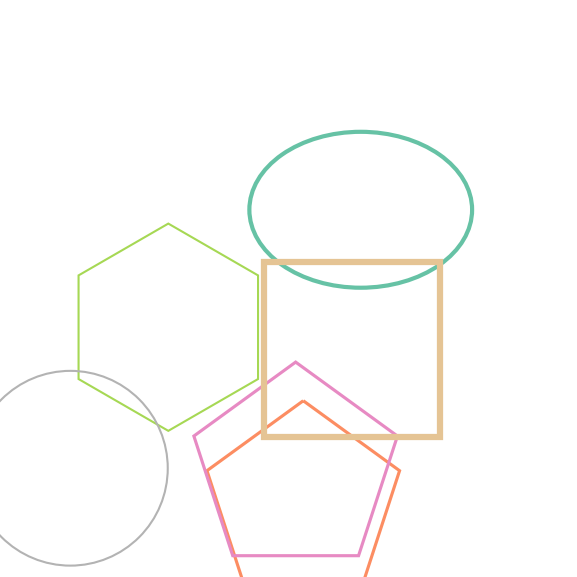[{"shape": "oval", "thickness": 2, "radius": 0.96, "center": [0.625, 0.636]}, {"shape": "pentagon", "thickness": 1.5, "radius": 0.88, "center": [0.525, 0.13]}, {"shape": "pentagon", "thickness": 1.5, "radius": 0.93, "center": [0.512, 0.187]}, {"shape": "hexagon", "thickness": 1, "radius": 0.9, "center": [0.291, 0.433]}, {"shape": "square", "thickness": 3, "radius": 0.76, "center": [0.609, 0.394]}, {"shape": "circle", "thickness": 1, "radius": 0.84, "center": [0.122, 0.188]}]